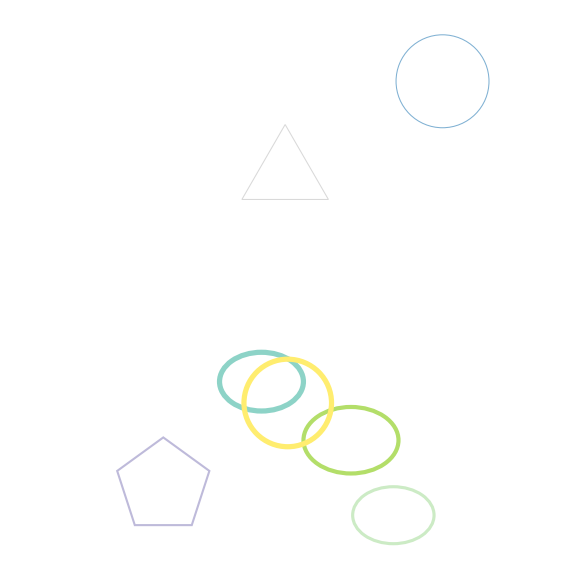[{"shape": "oval", "thickness": 2.5, "radius": 0.36, "center": [0.453, 0.338]}, {"shape": "pentagon", "thickness": 1, "radius": 0.42, "center": [0.283, 0.158]}, {"shape": "circle", "thickness": 0.5, "radius": 0.4, "center": [0.766, 0.858]}, {"shape": "oval", "thickness": 2, "radius": 0.41, "center": [0.608, 0.237]}, {"shape": "triangle", "thickness": 0.5, "radius": 0.43, "center": [0.494, 0.697]}, {"shape": "oval", "thickness": 1.5, "radius": 0.35, "center": [0.681, 0.107]}, {"shape": "circle", "thickness": 2.5, "radius": 0.38, "center": [0.498, 0.301]}]